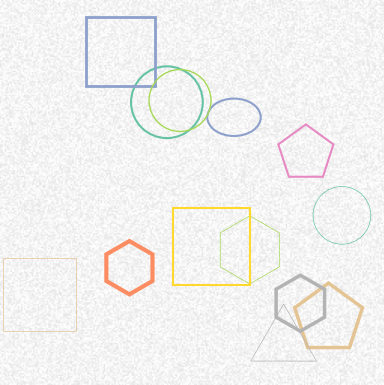[{"shape": "circle", "thickness": 0.5, "radius": 0.37, "center": [0.888, 0.441]}, {"shape": "circle", "thickness": 1.5, "radius": 0.47, "center": [0.434, 0.734]}, {"shape": "hexagon", "thickness": 3, "radius": 0.35, "center": [0.336, 0.305]}, {"shape": "square", "thickness": 2, "radius": 0.45, "center": [0.312, 0.866]}, {"shape": "oval", "thickness": 1.5, "radius": 0.35, "center": [0.608, 0.695]}, {"shape": "pentagon", "thickness": 1.5, "radius": 0.38, "center": [0.794, 0.602]}, {"shape": "circle", "thickness": 1, "radius": 0.4, "center": [0.468, 0.739]}, {"shape": "hexagon", "thickness": 0.5, "radius": 0.44, "center": [0.649, 0.351]}, {"shape": "square", "thickness": 1.5, "radius": 0.5, "center": [0.55, 0.36]}, {"shape": "square", "thickness": 0.5, "radius": 0.48, "center": [0.103, 0.236]}, {"shape": "pentagon", "thickness": 2.5, "radius": 0.46, "center": [0.853, 0.172]}, {"shape": "hexagon", "thickness": 2.5, "radius": 0.36, "center": [0.78, 0.212]}, {"shape": "triangle", "thickness": 0.5, "radius": 0.49, "center": [0.737, 0.111]}]